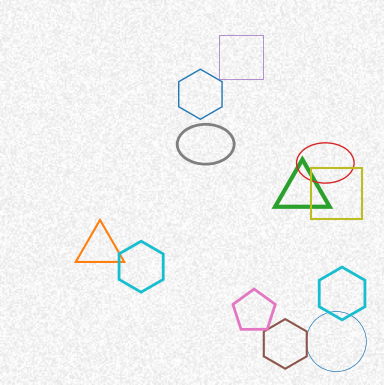[{"shape": "circle", "thickness": 0.5, "radius": 0.39, "center": [0.873, 0.113]}, {"shape": "hexagon", "thickness": 1, "radius": 0.32, "center": [0.52, 0.755]}, {"shape": "triangle", "thickness": 1.5, "radius": 0.36, "center": [0.26, 0.356]}, {"shape": "triangle", "thickness": 3, "radius": 0.41, "center": [0.785, 0.504]}, {"shape": "oval", "thickness": 1, "radius": 0.37, "center": [0.845, 0.577]}, {"shape": "square", "thickness": 0.5, "radius": 0.29, "center": [0.627, 0.853]}, {"shape": "hexagon", "thickness": 1.5, "radius": 0.32, "center": [0.741, 0.107]}, {"shape": "pentagon", "thickness": 2, "radius": 0.29, "center": [0.66, 0.191]}, {"shape": "oval", "thickness": 2, "radius": 0.37, "center": [0.534, 0.625]}, {"shape": "square", "thickness": 1.5, "radius": 0.33, "center": [0.873, 0.498]}, {"shape": "hexagon", "thickness": 2, "radius": 0.33, "center": [0.367, 0.307]}, {"shape": "hexagon", "thickness": 2, "radius": 0.34, "center": [0.889, 0.238]}]